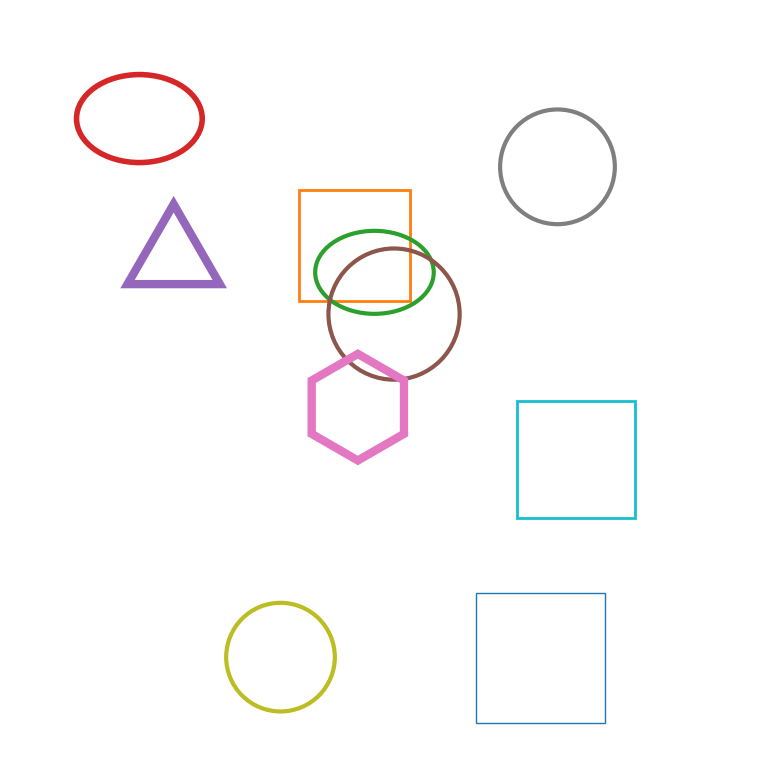[{"shape": "square", "thickness": 0.5, "radius": 0.42, "center": [0.702, 0.145]}, {"shape": "square", "thickness": 1, "radius": 0.36, "center": [0.46, 0.681]}, {"shape": "oval", "thickness": 1.5, "radius": 0.38, "center": [0.486, 0.646]}, {"shape": "oval", "thickness": 2, "radius": 0.41, "center": [0.181, 0.846]}, {"shape": "triangle", "thickness": 3, "radius": 0.35, "center": [0.226, 0.666]}, {"shape": "circle", "thickness": 1.5, "radius": 0.43, "center": [0.512, 0.592]}, {"shape": "hexagon", "thickness": 3, "radius": 0.35, "center": [0.465, 0.471]}, {"shape": "circle", "thickness": 1.5, "radius": 0.37, "center": [0.724, 0.783]}, {"shape": "circle", "thickness": 1.5, "radius": 0.35, "center": [0.364, 0.147]}, {"shape": "square", "thickness": 1, "radius": 0.38, "center": [0.748, 0.403]}]